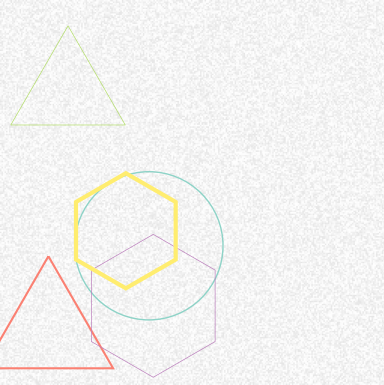[{"shape": "circle", "thickness": 1, "radius": 0.96, "center": [0.387, 0.362]}, {"shape": "triangle", "thickness": 1.5, "radius": 0.97, "center": [0.126, 0.14]}, {"shape": "triangle", "thickness": 0.5, "radius": 0.86, "center": [0.177, 0.761]}, {"shape": "hexagon", "thickness": 0.5, "radius": 0.93, "center": [0.398, 0.206]}, {"shape": "hexagon", "thickness": 3, "radius": 0.75, "center": [0.327, 0.401]}]